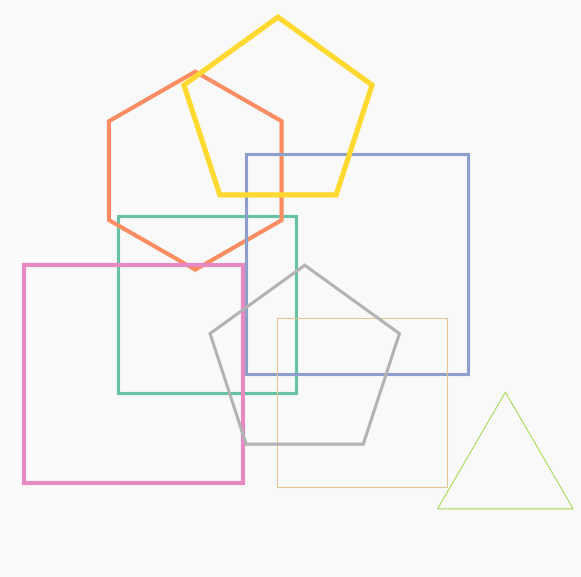[{"shape": "square", "thickness": 1.5, "radius": 0.77, "center": [0.356, 0.472]}, {"shape": "hexagon", "thickness": 2, "radius": 0.86, "center": [0.336, 0.704]}, {"shape": "square", "thickness": 1.5, "radius": 0.95, "center": [0.614, 0.542]}, {"shape": "square", "thickness": 2, "radius": 0.94, "center": [0.23, 0.351]}, {"shape": "triangle", "thickness": 0.5, "radius": 0.67, "center": [0.869, 0.185]}, {"shape": "pentagon", "thickness": 2.5, "radius": 0.85, "center": [0.478, 0.799]}, {"shape": "square", "thickness": 0.5, "radius": 0.73, "center": [0.623, 0.302]}, {"shape": "pentagon", "thickness": 1.5, "radius": 0.86, "center": [0.524, 0.369]}]